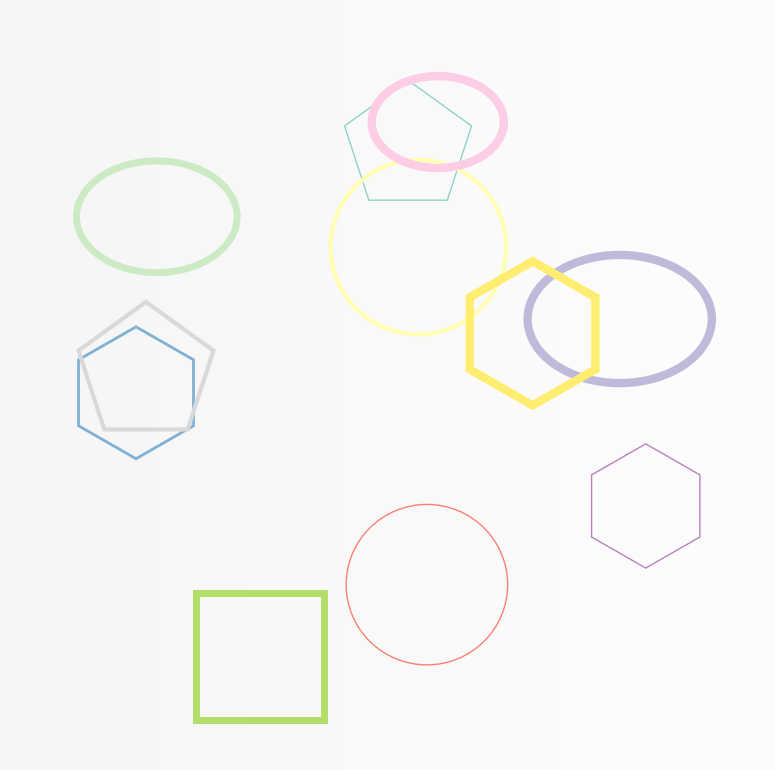[{"shape": "pentagon", "thickness": 0.5, "radius": 0.43, "center": [0.527, 0.81]}, {"shape": "circle", "thickness": 1.5, "radius": 0.57, "center": [0.54, 0.679]}, {"shape": "oval", "thickness": 3, "radius": 0.59, "center": [0.8, 0.586]}, {"shape": "circle", "thickness": 0.5, "radius": 0.52, "center": [0.551, 0.241]}, {"shape": "hexagon", "thickness": 1, "radius": 0.43, "center": [0.176, 0.49]}, {"shape": "square", "thickness": 2.5, "radius": 0.41, "center": [0.336, 0.147]}, {"shape": "oval", "thickness": 3, "radius": 0.43, "center": [0.565, 0.841]}, {"shape": "pentagon", "thickness": 1.5, "radius": 0.46, "center": [0.188, 0.516]}, {"shape": "hexagon", "thickness": 0.5, "radius": 0.4, "center": [0.833, 0.343]}, {"shape": "oval", "thickness": 2.5, "radius": 0.52, "center": [0.202, 0.719]}, {"shape": "hexagon", "thickness": 3, "radius": 0.47, "center": [0.687, 0.567]}]